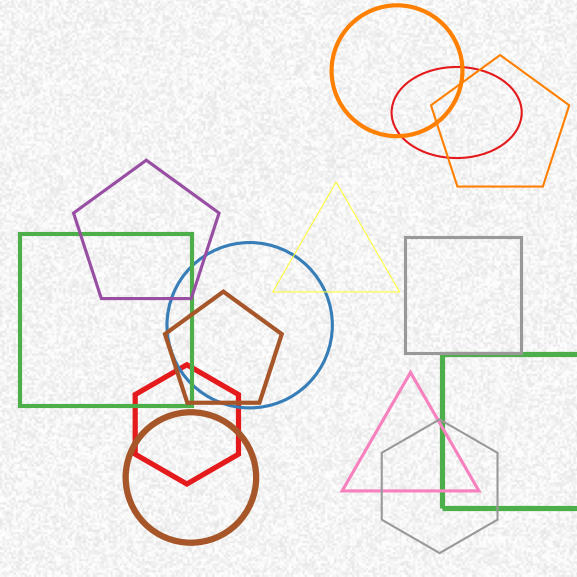[{"shape": "hexagon", "thickness": 2.5, "radius": 0.52, "center": [0.324, 0.264]}, {"shape": "oval", "thickness": 1, "radius": 0.56, "center": [0.791, 0.804]}, {"shape": "circle", "thickness": 1.5, "radius": 0.72, "center": [0.432, 0.436]}, {"shape": "square", "thickness": 2, "radius": 0.74, "center": [0.184, 0.445]}, {"shape": "square", "thickness": 2.5, "radius": 0.67, "center": [0.899, 0.252]}, {"shape": "pentagon", "thickness": 1.5, "radius": 0.66, "center": [0.253, 0.589]}, {"shape": "pentagon", "thickness": 1, "radius": 0.63, "center": [0.866, 0.778]}, {"shape": "circle", "thickness": 2, "radius": 0.57, "center": [0.687, 0.877]}, {"shape": "triangle", "thickness": 0.5, "radius": 0.63, "center": [0.582, 0.557]}, {"shape": "pentagon", "thickness": 2, "radius": 0.53, "center": [0.387, 0.388]}, {"shape": "circle", "thickness": 3, "radius": 0.56, "center": [0.331, 0.172]}, {"shape": "triangle", "thickness": 1.5, "radius": 0.68, "center": [0.711, 0.217]}, {"shape": "hexagon", "thickness": 1, "radius": 0.58, "center": [0.761, 0.157]}, {"shape": "square", "thickness": 1.5, "radius": 0.5, "center": [0.801, 0.488]}]